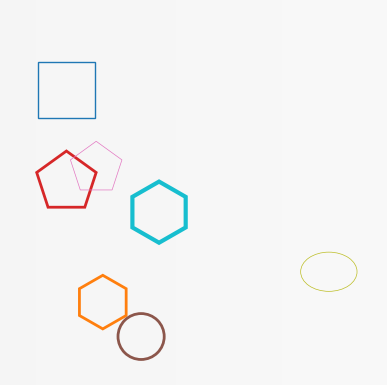[{"shape": "square", "thickness": 1, "radius": 0.36, "center": [0.172, 0.767]}, {"shape": "hexagon", "thickness": 2, "radius": 0.35, "center": [0.265, 0.215]}, {"shape": "pentagon", "thickness": 2, "radius": 0.4, "center": [0.171, 0.527]}, {"shape": "circle", "thickness": 2, "radius": 0.3, "center": [0.364, 0.126]}, {"shape": "pentagon", "thickness": 0.5, "radius": 0.35, "center": [0.248, 0.563]}, {"shape": "oval", "thickness": 0.5, "radius": 0.36, "center": [0.849, 0.294]}, {"shape": "hexagon", "thickness": 3, "radius": 0.4, "center": [0.41, 0.449]}]